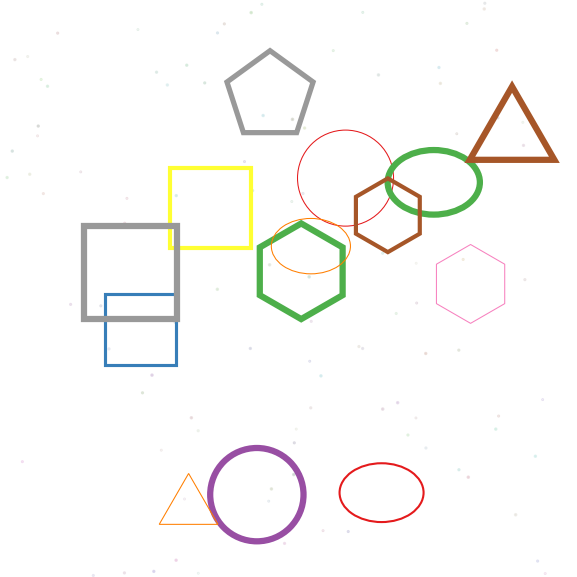[{"shape": "oval", "thickness": 1, "radius": 0.36, "center": [0.661, 0.146]}, {"shape": "circle", "thickness": 0.5, "radius": 0.42, "center": [0.598, 0.691]}, {"shape": "square", "thickness": 1.5, "radius": 0.31, "center": [0.243, 0.429]}, {"shape": "oval", "thickness": 3, "radius": 0.4, "center": [0.751, 0.683]}, {"shape": "hexagon", "thickness": 3, "radius": 0.41, "center": [0.522, 0.529]}, {"shape": "circle", "thickness": 3, "radius": 0.4, "center": [0.445, 0.143]}, {"shape": "triangle", "thickness": 0.5, "radius": 0.29, "center": [0.327, 0.121]}, {"shape": "oval", "thickness": 0.5, "radius": 0.34, "center": [0.538, 0.573]}, {"shape": "square", "thickness": 2, "radius": 0.35, "center": [0.364, 0.639]}, {"shape": "triangle", "thickness": 3, "radius": 0.42, "center": [0.887, 0.765]}, {"shape": "hexagon", "thickness": 2, "radius": 0.32, "center": [0.672, 0.626]}, {"shape": "hexagon", "thickness": 0.5, "radius": 0.34, "center": [0.815, 0.507]}, {"shape": "square", "thickness": 3, "radius": 0.4, "center": [0.226, 0.527]}, {"shape": "pentagon", "thickness": 2.5, "radius": 0.39, "center": [0.468, 0.833]}]